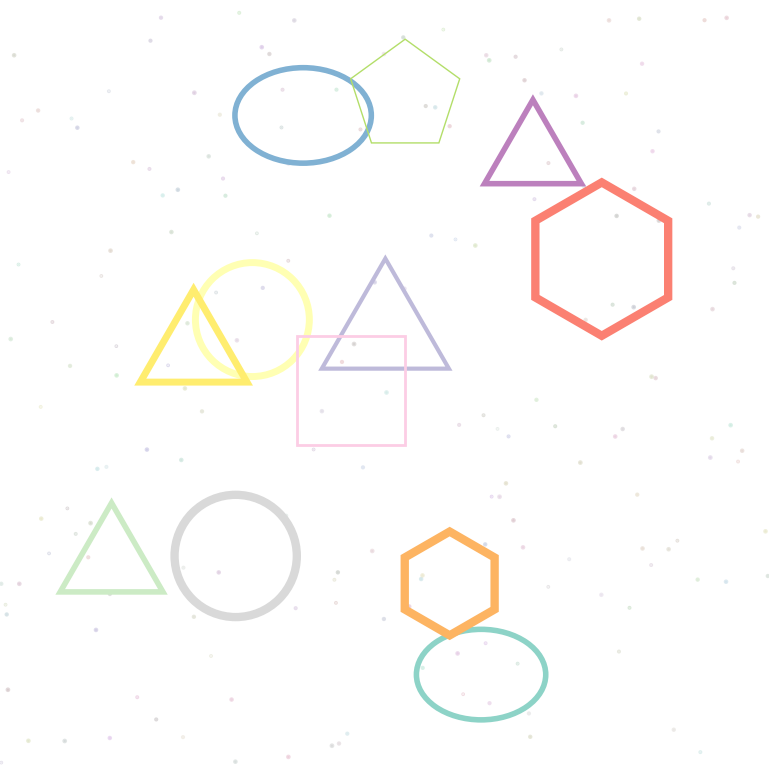[{"shape": "oval", "thickness": 2, "radius": 0.42, "center": [0.625, 0.124]}, {"shape": "circle", "thickness": 2.5, "radius": 0.37, "center": [0.328, 0.585]}, {"shape": "triangle", "thickness": 1.5, "radius": 0.48, "center": [0.5, 0.569]}, {"shape": "hexagon", "thickness": 3, "radius": 0.5, "center": [0.782, 0.664]}, {"shape": "oval", "thickness": 2, "radius": 0.44, "center": [0.394, 0.85]}, {"shape": "hexagon", "thickness": 3, "radius": 0.34, "center": [0.584, 0.242]}, {"shape": "pentagon", "thickness": 0.5, "radius": 0.37, "center": [0.526, 0.875]}, {"shape": "square", "thickness": 1, "radius": 0.35, "center": [0.456, 0.493]}, {"shape": "circle", "thickness": 3, "radius": 0.4, "center": [0.306, 0.278]}, {"shape": "triangle", "thickness": 2, "radius": 0.36, "center": [0.692, 0.798]}, {"shape": "triangle", "thickness": 2, "radius": 0.39, "center": [0.145, 0.27]}, {"shape": "triangle", "thickness": 2.5, "radius": 0.4, "center": [0.251, 0.544]}]